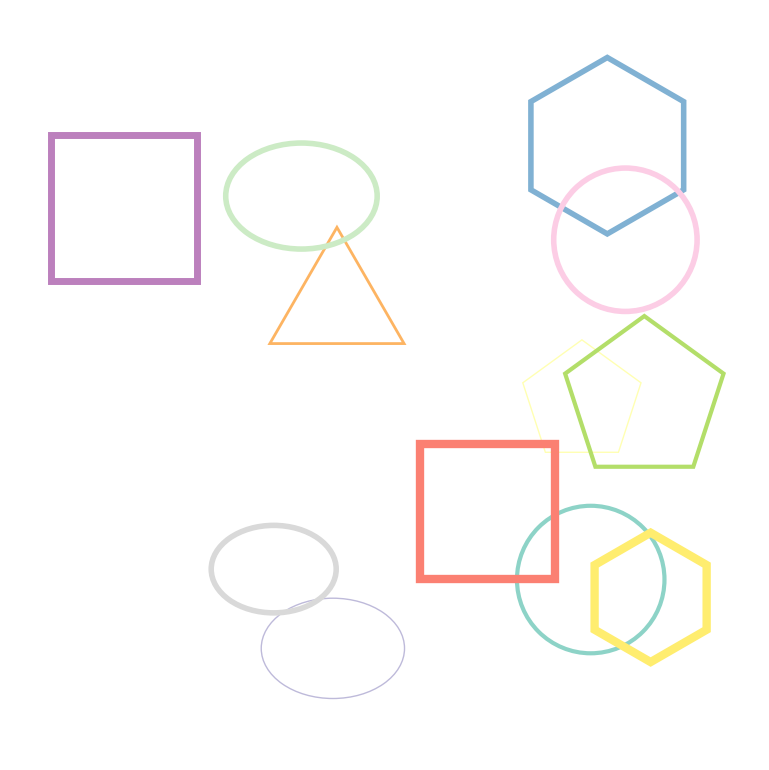[{"shape": "circle", "thickness": 1.5, "radius": 0.48, "center": [0.767, 0.247]}, {"shape": "pentagon", "thickness": 0.5, "radius": 0.4, "center": [0.756, 0.478]}, {"shape": "oval", "thickness": 0.5, "radius": 0.47, "center": [0.432, 0.158]}, {"shape": "square", "thickness": 3, "radius": 0.44, "center": [0.633, 0.335]}, {"shape": "hexagon", "thickness": 2, "radius": 0.57, "center": [0.789, 0.811]}, {"shape": "triangle", "thickness": 1, "radius": 0.5, "center": [0.438, 0.604]}, {"shape": "pentagon", "thickness": 1.5, "radius": 0.54, "center": [0.837, 0.481]}, {"shape": "circle", "thickness": 2, "radius": 0.47, "center": [0.812, 0.689]}, {"shape": "oval", "thickness": 2, "radius": 0.41, "center": [0.355, 0.261]}, {"shape": "square", "thickness": 2.5, "radius": 0.47, "center": [0.161, 0.73]}, {"shape": "oval", "thickness": 2, "radius": 0.49, "center": [0.391, 0.745]}, {"shape": "hexagon", "thickness": 3, "radius": 0.42, "center": [0.845, 0.224]}]